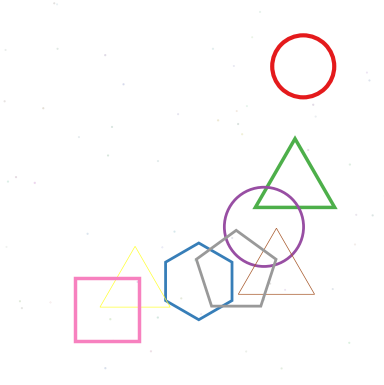[{"shape": "circle", "thickness": 3, "radius": 0.4, "center": [0.788, 0.828]}, {"shape": "hexagon", "thickness": 2, "radius": 0.5, "center": [0.516, 0.269]}, {"shape": "triangle", "thickness": 2.5, "radius": 0.59, "center": [0.766, 0.521]}, {"shape": "circle", "thickness": 2, "radius": 0.51, "center": [0.686, 0.411]}, {"shape": "triangle", "thickness": 0.5, "radius": 0.53, "center": [0.351, 0.255]}, {"shape": "triangle", "thickness": 0.5, "radius": 0.57, "center": [0.718, 0.293]}, {"shape": "square", "thickness": 2.5, "radius": 0.41, "center": [0.278, 0.196]}, {"shape": "pentagon", "thickness": 2, "radius": 0.54, "center": [0.613, 0.293]}]